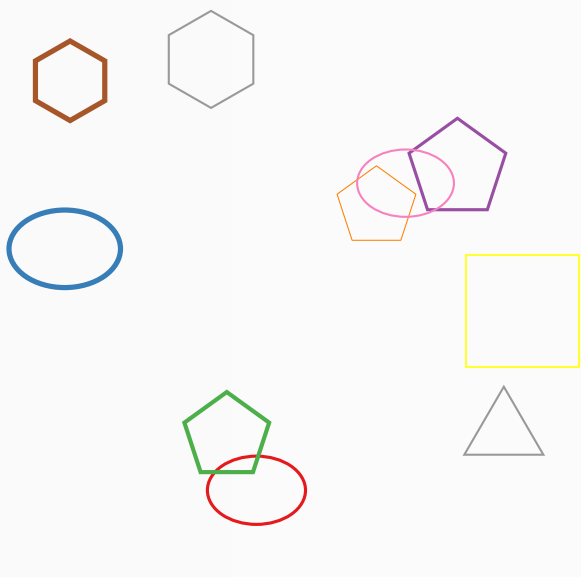[{"shape": "oval", "thickness": 1.5, "radius": 0.42, "center": [0.441, 0.15]}, {"shape": "oval", "thickness": 2.5, "radius": 0.48, "center": [0.111, 0.568]}, {"shape": "pentagon", "thickness": 2, "radius": 0.38, "center": [0.39, 0.244]}, {"shape": "pentagon", "thickness": 1.5, "radius": 0.44, "center": [0.787, 0.707]}, {"shape": "pentagon", "thickness": 0.5, "radius": 0.36, "center": [0.648, 0.641]}, {"shape": "square", "thickness": 1, "radius": 0.49, "center": [0.899, 0.46]}, {"shape": "hexagon", "thickness": 2.5, "radius": 0.34, "center": [0.121, 0.859]}, {"shape": "oval", "thickness": 1, "radius": 0.42, "center": [0.698, 0.682]}, {"shape": "hexagon", "thickness": 1, "radius": 0.42, "center": [0.363, 0.896]}, {"shape": "triangle", "thickness": 1, "radius": 0.39, "center": [0.867, 0.251]}]